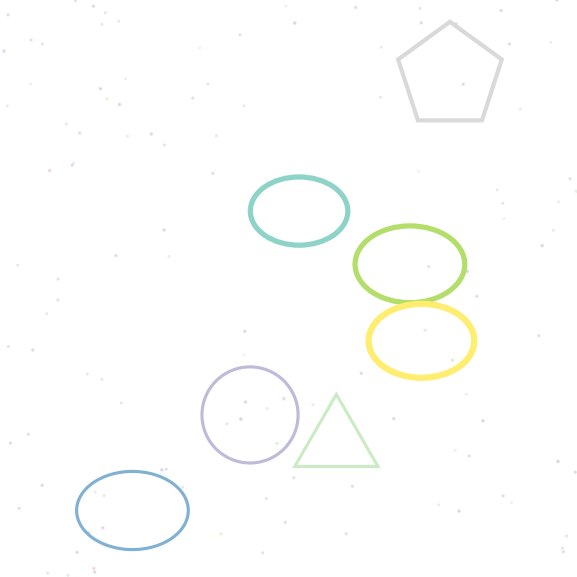[{"shape": "oval", "thickness": 2.5, "radius": 0.42, "center": [0.518, 0.634]}, {"shape": "circle", "thickness": 1.5, "radius": 0.42, "center": [0.433, 0.281]}, {"shape": "oval", "thickness": 1.5, "radius": 0.48, "center": [0.229, 0.115]}, {"shape": "oval", "thickness": 2.5, "radius": 0.47, "center": [0.71, 0.541]}, {"shape": "pentagon", "thickness": 2, "radius": 0.47, "center": [0.779, 0.867]}, {"shape": "triangle", "thickness": 1.5, "radius": 0.42, "center": [0.582, 0.233]}, {"shape": "oval", "thickness": 3, "radius": 0.46, "center": [0.73, 0.409]}]